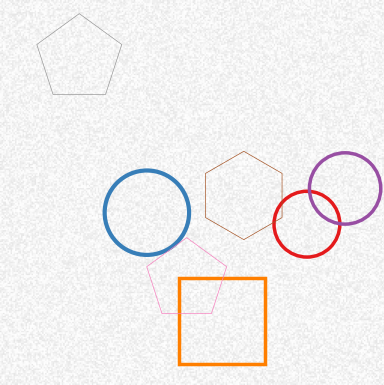[{"shape": "circle", "thickness": 2.5, "radius": 0.43, "center": [0.797, 0.418]}, {"shape": "circle", "thickness": 3, "radius": 0.55, "center": [0.381, 0.448]}, {"shape": "circle", "thickness": 2.5, "radius": 0.46, "center": [0.896, 0.51]}, {"shape": "square", "thickness": 2.5, "radius": 0.56, "center": [0.576, 0.167]}, {"shape": "hexagon", "thickness": 0.5, "radius": 0.57, "center": [0.633, 0.492]}, {"shape": "pentagon", "thickness": 0.5, "radius": 0.55, "center": [0.485, 0.274]}, {"shape": "pentagon", "thickness": 0.5, "radius": 0.58, "center": [0.206, 0.849]}]